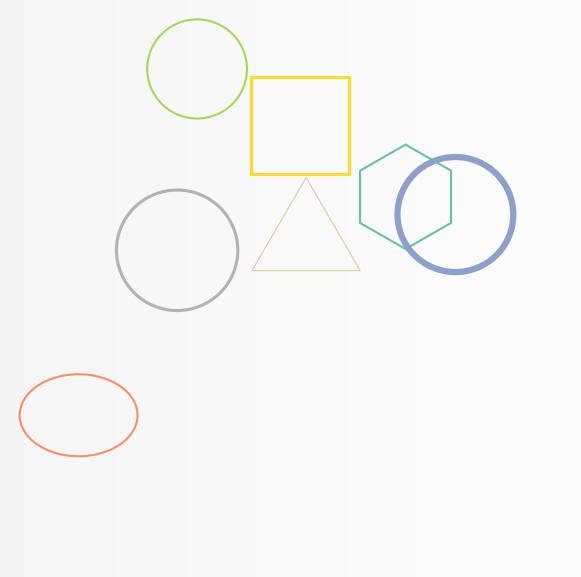[{"shape": "hexagon", "thickness": 1, "radius": 0.45, "center": [0.698, 0.658]}, {"shape": "oval", "thickness": 1, "radius": 0.51, "center": [0.135, 0.28]}, {"shape": "circle", "thickness": 3, "radius": 0.5, "center": [0.783, 0.628]}, {"shape": "circle", "thickness": 1, "radius": 0.43, "center": [0.339, 0.88]}, {"shape": "square", "thickness": 1.5, "radius": 0.42, "center": [0.516, 0.781]}, {"shape": "triangle", "thickness": 0.5, "radius": 0.54, "center": [0.527, 0.584]}, {"shape": "circle", "thickness": 1.5, "radius": 0.52, "center": [0.305, 0.566]}]